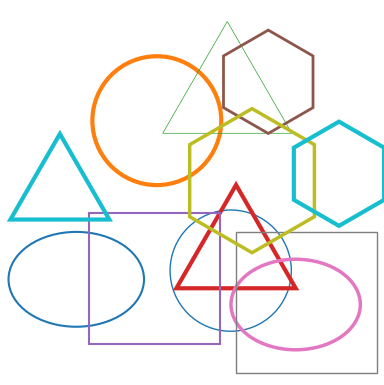[{"shape": "circle", "thickness": 1, "radius": 0.79, "center": [0.599, 0.297]}, {"shape": "oval", "thickness": 1.5, "radius": 0.88, "center": [0.198, 0.274]}, {"shape": "circle", "thickness": 3, "radius": 0.84, "center": [0.407, 0.687]}, {"shape": "triangle", "thickness": 0.5, "radius": 0.97, "center": [0.59, 0.751]}, {"shape": "triangle", "thickness": 3, "radius": 0.89, "center": [0.613, 0.341]}, {"shape": "square", "thickness": 1.5, "radius": 0.85, "center": [0.401, 0.277]}, {"shape": "hexagon", "thickness": 2, "radius": 0.67, "center": [0.697, 0.788]}, {"shape": "oval", "thickness": 2.5, "radius": 0.84, "center": [0.768, 0.209]}, {"shape": "square", "thickness": 1, "radius": 0.92, "center": [0.796, 0.215]}, {"shape": "hexagon", "thickness": 2.5, "radius": 0.94, "center": [0.655, 0.531]}, {"shape": "triangle", "thickness": 3, "radius": 0.74, "center": [0.156, 0.504]}, {"shape": "hexagon", "thickness": 3, "radius": 0.68, "center": [0.88, 0.549]}]